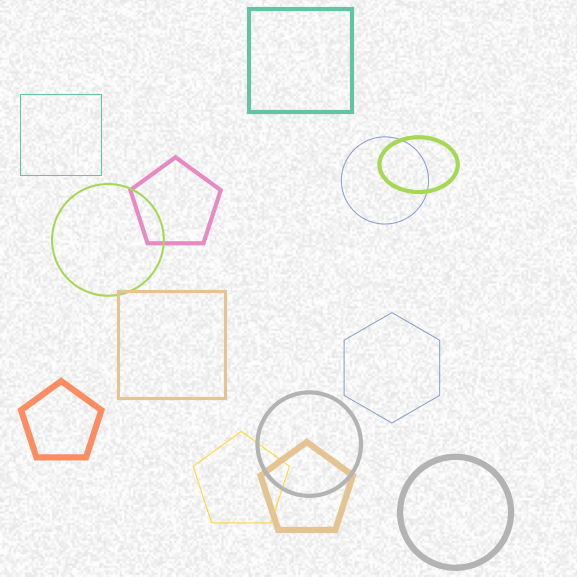[{"shape": "square", "thickness": 2, "radius": 0.45, "center": [0.521, 0.894]}, {"shape": "square", "thickness": 0.5, "radius": 0.35, "center": [0.105, 0.766]}, {"shape": "pentagon", "thickness": 3, "radius": 0.37, "center": [0.106, 0.266]}, {"shape": "circle", "thickness": 0.5, "radius": 0.38, "center": [0.667, 0.687]}, {"shape": "hexagon", "thickness": 0.5, "radius": 0.48, "center": [0.679, 0.362]}, {"shape": "pentagon", "thickness": 2, "radius": 0.41, "center": [0.304, 0.644]}, {"shape": "oval", "thickness": 2, "radius": 0.34, "center": [0.725, 0.714]}, {"shape": "circle", "thickness": 1, "radius": 0.48, "center": [0.187, 0.584]}, {"shape": "pentagon", "thickness": 0.5, "radius": 0.44, "center": [0.418, 0.165]}, {"shape": "square", "thickness": 1.5, "radius": 0.47, "center": [0.297, 0.402]}, {"shape": "pentagon", "thickness": 3, "radius": 0.42, "center": [0.531, 0.15]}, {"shape": "circle", "thickness": 3, "radius": 0.48, "center": [0.789, 0.112]}, {"shape": "circle", "thickness": 2, "radius": 0.45, "center": [0.535, 0.23]}]